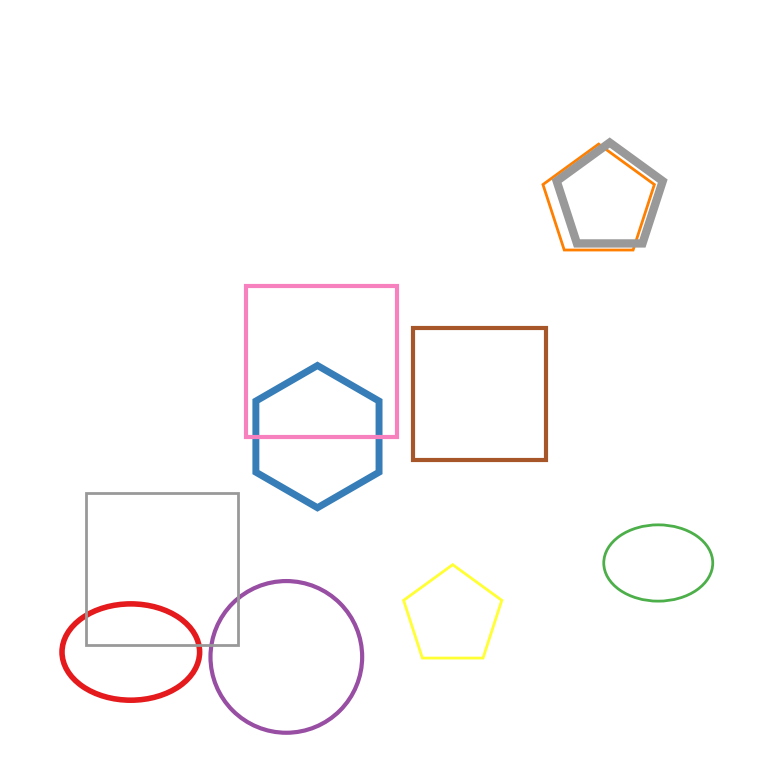[{"shape": "oval", "thickness": 2, "radius": 0.45, "center": [0.17, 0.153]}, {"shape": "hexagon", "thickness": 2.5, "radius": 0.46, "center": [0.412, 0.433]}, {"shape": "oval", "thickness": 1, "radius": 0.35, "center": [0.855, 0.269]}, {"shape": "circle", "thickness": 1.5, "radius": 0.49, "center": [0.372, 0.147]}, {"shape": "pentagon", "thickness": 1, "radius": 0.38, "center": [0.777, 0.737]}, {"shape": "pentagon", "thickness": 1, "radius": 0.34, "center": [0.588, 0.2]}, {"shape": "square", "thickness": 1.5, "radius": 0.43, "center": [0.623, 0.489]}, {"shape": "square", "thickness": 1.5, "radius": 0.49, "center": [0.418, 0.53]}, {"shape": "pentagon", "thickness": 3, "radius": 0.36, "center": [0.792, 0.742]}, {"shape": "square", "thickness": 1, "radius": 0.49, "center": [0.211, 0.261]}]